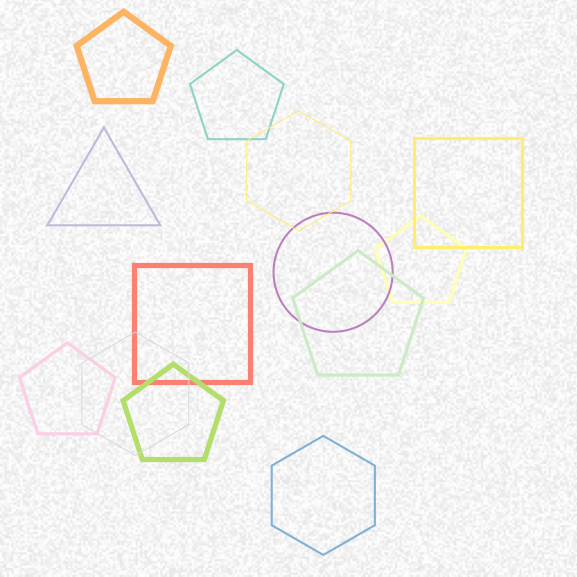[{"shape": "pentagon", "thickness": 1, "radius": 0.43, "center": [0.41, 0.827]}, {"shape": "pentagon", "thickness": 1.5, "radius": 0.41, "center": [0.729, 0.543]}, {"shape": "triangle", "thickness": 1, "radius": 0.56, "center": [0.18, 0.665]}, {"shape": "square", "thickness": 2.5, "radius": 0.5, "center": [0.333, 0.439]}, {"shape": "hexagon", "thickness": 1, "radius": 0.52, "center": [0.56, 0.141]}, {"shape": "pentagon", "thickness": 3, "radius": 0.43, "center": [0.214, 0.893]}, {"shape": "pentagon", "thickness": 2.5, "radius": 0.46, "center": [0.3, 0.277]}, {"shape": "pentagon", "thickness": 1.5, "radius": 0.44, "center": [0.117, 0.318]}, {"shape": "hexagon", "thickness": 0.5, "radius": 0.53, "center": [0.234, 0.317]}, {"shape": "circle", "thickness": 1, "radius": 0.52, "center": [0.577, 0.528]}, {"shape": "pentagon", "thickness": 1.5, "radius": 0.6, "center": [0.62, 0.446]}, {"shape": "square", "thickness": 1.5, "radius": 0.47, "center": [0.81, 0.666]}, {"shape": "hexagon", "thickness": 0.5, "radius": 0.52, "center": [0.517, 0.703]}]